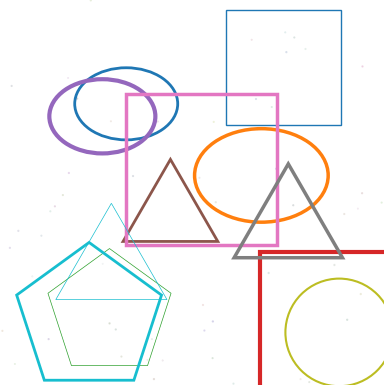[{"shape": "oval", "thickness": 2, "radius": 0.67, "center": [0.328, 0.73]}, {"shape": "square", "thickness": 1, "radius": 0.75, "center": [0.737, 0.825]}, {"shape": "oval", "thickness": 2.5, "radius": 0.87, "center": [0.679, 0.544]}, {"shape": "pentagon", "thickness": 0.5, "radius": 0.84, "center": [0.284, 0.186]}, {"shape": "square", "thickness": 3, "radius": 0.94, "center": [0.862, 0.158]}, {"shape": "oval", "thickness": 3, "radius": 0.69, "center": [0.266, 0.698]}, {"shape": "triangle", "thickness": 2, "radius": 0.71, "center": [0.443, 0.444]}, {"shape": "square", "thickness": 2.5, "radius": 0.98, "center": [0.523, 0.56]}, {"shape": "triangle", "thickness": 2.5, "radius": 0.81, "center": [0.749, 0.412]}, {"shape": "circle", "thickness": 1.5, "radius": 0.7, "center": [0.881, 0.137]}, {"shape": "pentagon", "thickness": 2, "radius": 0.99, "center": [0.231, 0.172]}, {"shape": "triangle", "thickness": 0.5, "radius": 0.83, "center": [0.289, 0.305]}]